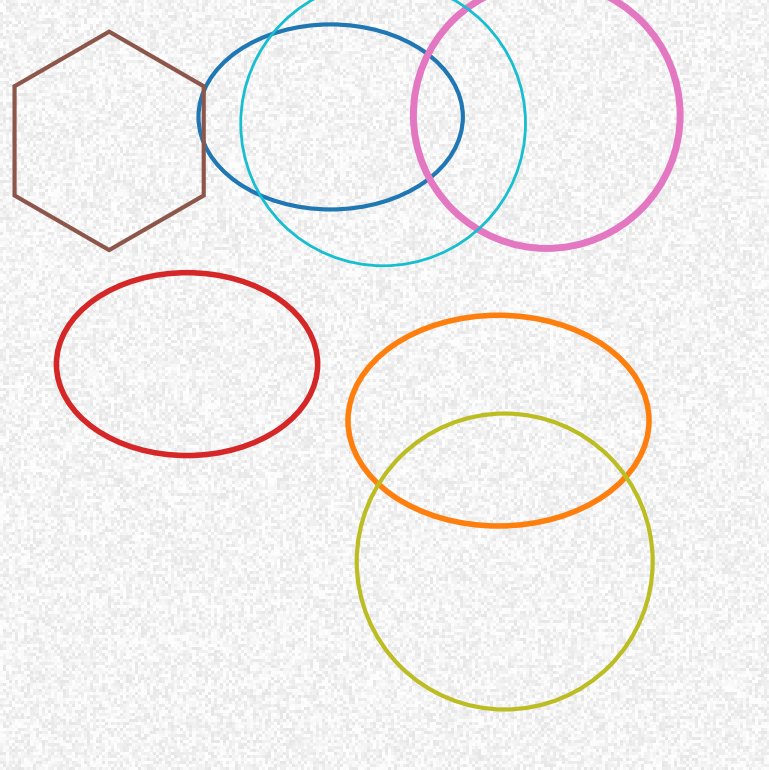[{"shape": "oval", "thickness": 1.5, "radius": 0.86, "center": [0.429, 0.848]}, {"shape": "oval", "thickness": 2, "radius": 0.98, "center": [0.647, 0.454]}, {"shape": "oval", "thickness": 2, "radius": 0.85, "center": [0.243, 0.527]}, {"shape": "hexagon", "thickness": 1.5, "radius": 0.71, "center": [0.142, 0.817]}, {"shape": "circle", "thickness": 2.5, "radius": 0.87, "center": [0.71, 0.851]}, {"shape": "circle", "thickness": 1.5, "radius": 0.96, "center": [0.655, 0.271]}, {"shape": "circle", "thickness": 1, "radius": 0.92, "center": [0.498, 0.84]}]